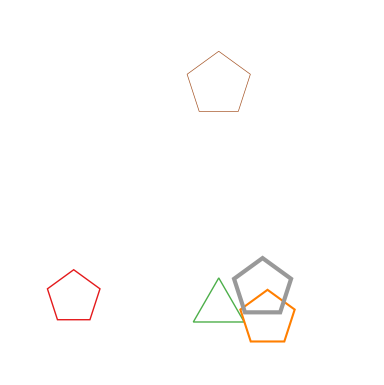[{"shape": "pentagon", "thickness": 1, "radius": 0.36, "center": [0.191, 0.228]}, {"shape": "triangle", "thickness": 1, "radius": 0.38, "center": [0.568, 0.202]}, {"shape": "pentagon", "thickness": 1.5, "radius": 0.37, "center": [0.695, 0.173]}, {"shape": "pentagon", "thickness": 0.5, "radius": 0.43, "center": [0.568, 0.78]}, {"shape": "pentagon", "thickness": 3, "radius": 0.39, "center": [0.682, 0.252]}]